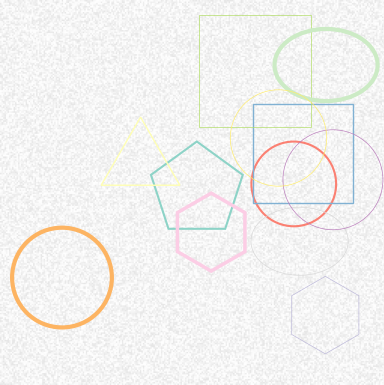[{"shape": "pentagon", "thickness": 1.5, "radius": 0.63, "center": [0.511, 0.507]}, {"shape": "triangle", "thickness": 1, "radius": 0.59, "center": [0.365, 0.578]}, {"shape": "hexagon", "thickness": 0.5, "radius": 0.5, "center": [0.845, 0.182]}, {"shape": "circle", "thickness": 1.5, "radius": 0.55, "center": [0.763, 0.522]}, {"shape": "square", "thickness": 1, "radius": 0.65, "center": [0.787, 0.601]}, {"shape": "circle", "thickness": 3, "radius": 0.65, "center": [0.161, 0.279]}, {"shape": "square", "thickness": 0.5, "radius": 0.73, "center": [0.663, 0.814]}, {"shape": "hexagon", "thickness": 2.5, "radius": 0.51, "center": [0.549, 0.397]}, {"shape": "oval", "thickness": 0.5, "radius": 0.63, "center": [0.778, 0.373]}, {"shape": "circle", "thickness": 0.5, "radius": 0.65, "center": [0.865, 0.533]}, {"shape": "oval", "thickness": 3, "radius": 0.67, "center": [0.847, 0.831]}, {"shape": "circle", "thickness": 0.5, "radius": 0.63, "center": [0.723, 0.642]}]